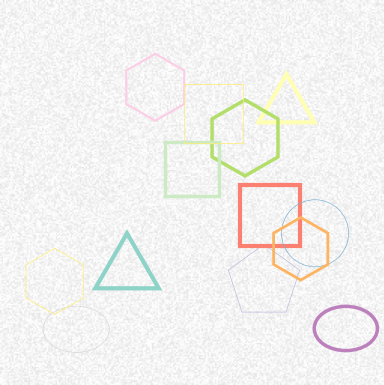[{"shape": "triangle", "thickness": 3, "radius": 0.48, "center": [0.33, 0.299]}, {"shape": "triangle", "thickness": 3, "radius": 0.42, "center": [0.744, 0.724]}, {"shape": "pentagon", "thickness": 0.5, "radius": 0.49, "center": [0.686, 0.268]}, {"shape": "square", "thickness": 3, "radius": 0.39, "center": [0.701, 0.44]}, {"shape": "circle", "thickness": 0.5, "radius": 0.44, "center": [0.818, 0.394]}, {"shape": "hexagon", "thickness": 2, "radius": 0.41, "center": [0.781, 0.354]}, {"shape": "hexagon", "thickness": 2.5, "radius": 0.49, "center": [0.636, 0.642]}, {"shape": "hexagon", "thickness": 1.5, "radius": 0.43, "center": [0.403, 0.773]}, {"shape": "oval", "thickness": 0.5, "radius": 0.43, "center": [0.198, 0.145]}, {"shape": "oval", "thickness": 2.5, "radius": 0.41, "center": [0.898, 0.147]}, {"shape": "square", "thickness": 2.5, "radius": 0.35, "center": [0.498, 0.562]}, {"shape": "hexagon", "thickness": 0.5, "radius": 0.43, "center": [0.142, 0.269]}, {"shape": "square", "thickness": 0.5, "radius": 0.38, "center": [0.555, 0.706]}]